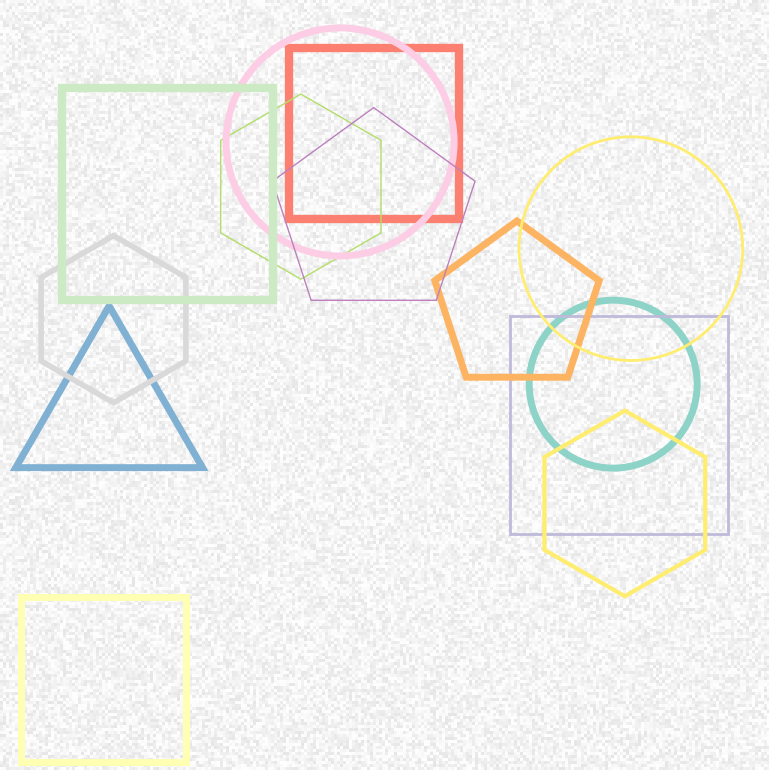[{"shape": "circle", "thickness": 2.5, "radius": 0.55, "center": [0.796, 0.501]}, {"shape": "square", "thickness": 2.5, "radius": 0.54, "center": [0.134, 0.117]}, {"shape": "square", "thickness": 1, "radius": 0.71, "center": [0.804, 0.448]}, {"shape": "square", "thickness": 3, "radius": 0.55, "center": [0.486, 0.826]}, {"shape": "triangle", "thickness": 2.5, "radius": 0.7, "center": [0.142, 0.463]}, {"shape": "pentagon", "thickness": 2.5, "radius": 0.56, "center": [0.671, 0.601]}, {"shape": "hexagon", "thickness": 0.5, "radius": 0.6, "center": [0.391, 0.758]}, {"shape": "circle", "thickness": 2.5, "radius": 0.74, "center": [0.442, 0.816]}, {"shape": "hexagon", "thickness": 2, "radius": 0.54, "center": [0.147, 0.585]}, {"shape": "pentagon", "thickness": 0.5, "radius": 0.69, "center": [0.485, 0.722]}, {"shape": "square", "thickness": 3, "radius": 0.69, "center": [0.217, 0.748]}, {"shape": "hexagon", "thickness": 1.5, "radius": 0.6, "center": [0.811, 0.346]}, {"shape": "circle", "thickness": 1, "radius": 0.73, "center": [0.819, 0.677]}]